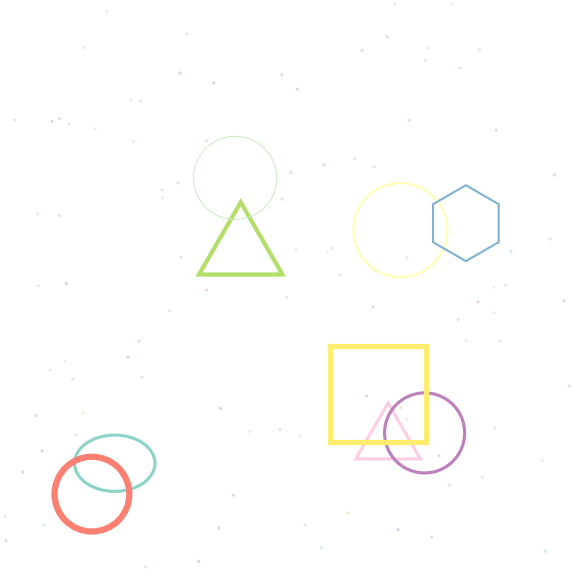[{"shape": "oval", "thickness": 1.5, "radius": 0.35, "center": [0.199, 0.197]}, {"shape": "circle", "thickness": 1, "radius": 0.41, "center": [0.693, 0.601]}, {"shape": "circle", "thickness": 3, "radius": 0.32, "center": [0.159, 0.144]}, {"shape": "hexagon", "thickness": 1, "radius": 0.33, "center": [0.807, 0.613]}, {"shape": "triangle", "thickness": 2, "radius": 0.42, "center": [0.417, 0.565]}, {"shape": "triangle", "thickness": 1.5, "radius": 0.32, "center": [0.672, 0.237]}, {"shape": "circle", "thickness": 1.5, "radius": 0.35, "center": [0.735, 0.249]}, {"shape": "circle", "thickness": 0.5, "radius": 0.36, "center": [0.407, 0.691]}, {"shape": "square", "thickness": 2.5, "radius": 0.41, "center": [0.654, 0.317]}]